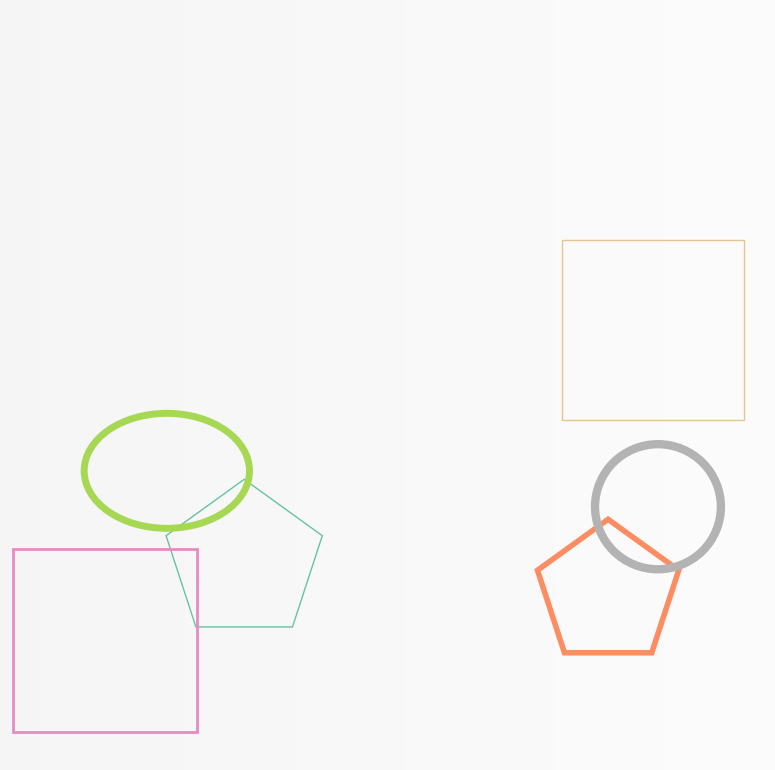[{"shape": "pentagon", "thickness": 0.5, "radius": 0.53, "center": [0.315, 0.272]}, {"shape": "pentagon", "thickness": 2, "radius": 0.48, "center": [0.785, 0.23]}, {"shape": "square", "thickness": 1, "radius": 0.59, "center": [0.136, 0.168]}, {"shape": "oval", "thickness": 2.5, "radius": 0.53, "center": [0.215, 0.389]}, {"shape": "square", "thickness": 0.5, "radius": 0.58, "center": [0.843, 0.571]}, {"shape": "circle", "thickness": 3, "radius": 0.41, "center": [0.849, 0.342]}]